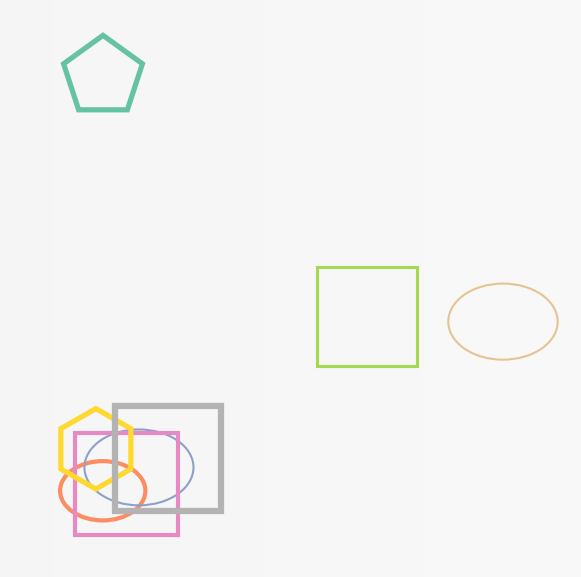[{"shape": "pentagon", "thickness": 2.5, "radius": 0.36, "center": [0.177, 0.867]}, {"shape": "oval", "thickness": 2, "radius": 0.37, "center": [0.177, 0.149]}, {"shape": "oval", "thickness": 1, "radius": 0.47, "center": [0.239, 0.19]}, {"shape": "square", "thickness": 2, "radius": 0.44, "center": [0.217, 0.16]}, {"shape": "square", "thickness": 1.5, "radius": 0.43, "center": [0.631, 0.451]}, {"shape": "hexagon", "thickness": 2.5, "radius": 0.35, "center": [0.165, 0.222]}, {"shape": "oval", "thickness": 1, "radius": 0.47, "center": [0.865, 0.442]}, {"shape": "square", "thickness": 3, "radius": 0.46, "center": [0.29, 0.205]}]